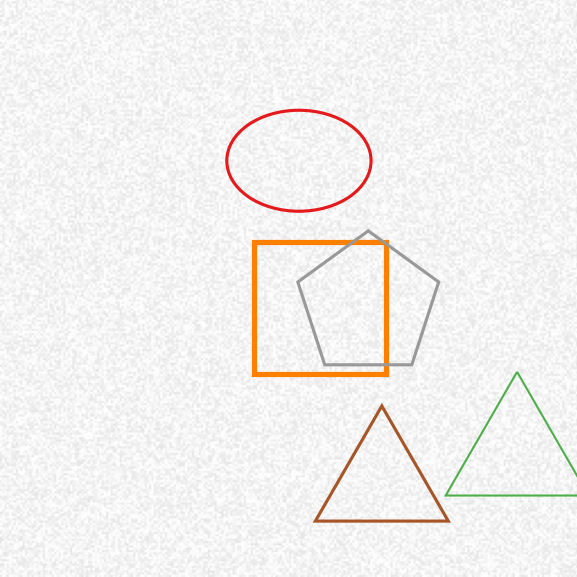[{"shape": "oval", "thickness": 1.5, "radius": 0.62, "center": [0.518, 0.721]}, {"shape": "triangle", "thickness": 1, "radius": 0.71, "center": [0.895, 0.212]}, {"shape": "square", "thickness": 2.5, "radius": 0.57, "center": [0.555, 0.465]}, {"shape": "triangle", "thickness": 1.5, "radius": 0.66, "center": [0.661, 0.163]}, {"shape": "pentagon", "thickness": 1.5, "radius": 0.64, "center": [0.638, 0.471]}]